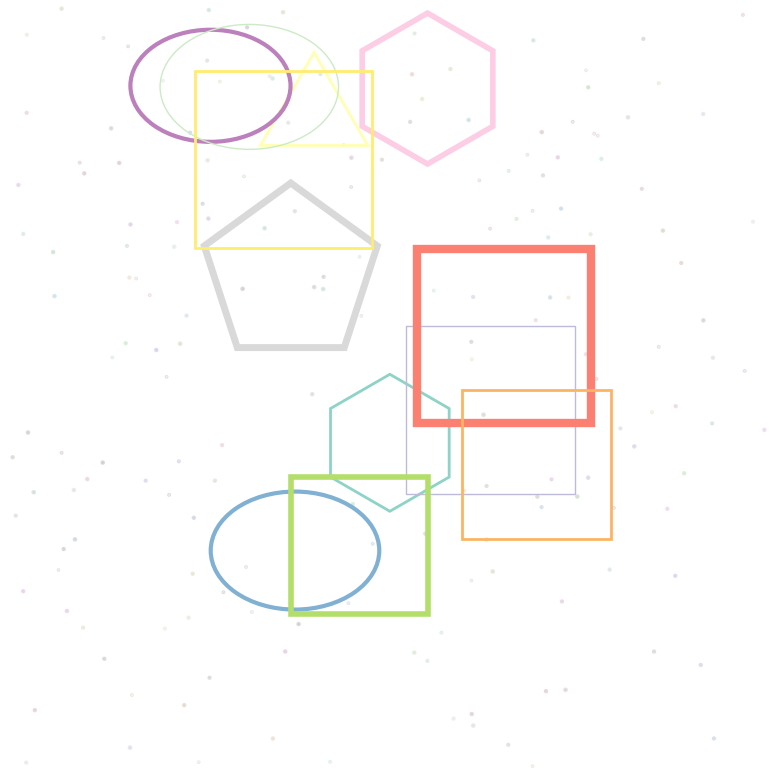[{"shape": "hexagon", "thickness": 1, "radius": 0.44, "center": [0.506, 0.425]}, {"shape": "triangle", "thickness": 1, "radius": 0.4, "center": [0.408, 0.851]}, {"shape": "square", "thickness": 0.5, "radius": 0.55, "center": [0.637, 0.468]}, {"shape": "square", "thickness": 3, "radius": 0.56, "center": [0.654, 0.564]}, {"shape": "oval", "thickness": 1.5, "radius": 0.55, "center": [0.383, 0.285]}, {"shape": "square", "thickness": 1, "radius": 0.48, "center": [0.697, 0.396]}, {"shape": "square", "thickness": 2, "radius": 0.44, "center": [0.467, 0.292]}, {"shape": "hexagon", "thickness": 2, "radius": 0.49, "center": [0.555, 0.885]}, {"shape": "pentagon", "thickness": 2.5, "radius": 0.59, "center": [0.378, 0.644]}, {"shape": "oval", "thickness": 1.5, "radius": 0.52, "center": [0.273, 0.889]}, {"shape": "oval", "thickness": 0.5, "radius": 0.58, "center": [0.324, 0.887]}, {"shape": "square", "thickness": 1, "radius": 0.57, "center": [0.368, 0.793]}]